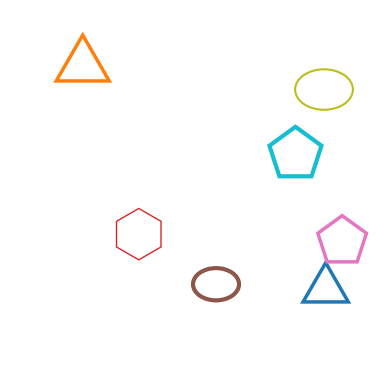[{"shape": "triangle", "thickness": 2.5, "radius": 0.34, "center": [0.846, 0.25]}, {"shape": "triangle", "thickness": 2.5, "radius": 0.4, "center": [0.215, 0.829]}, {"shape": "hexagon", "thickness": 1, "radius": 0.33, "center": [0.36, 0.392]}, {"shape": "oval", "thickness": 3, "radius": 0.3, "center": [0.561, 0.262]}, {"shape": "pentagon", "thickness": 2.5, "radius": 0.33, "center": [0.889, 0.374]}, {"shape": "oval", "thickness": 1.5, "radius": 0.38, "center": [0.842, 0.767]}, {"shape": "pentagon", "thickness": 3, "radius": 0.36, "center": [0.767, 0.6]}]